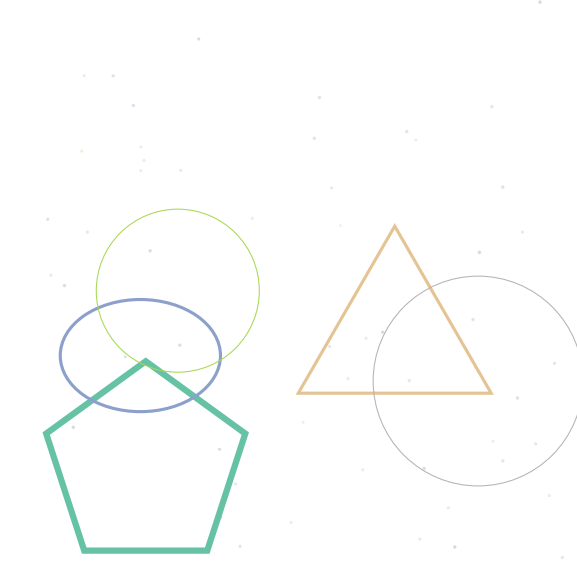[{"shape": "pentagon", "thickness": 3, "radius": 0.91, "center": [0.252, 0.192]}, {"shape": "oval", "thickness": 1.5, "radius": 0.69, "center": [0.243, 0.383]}, {"shape": "circle", "thickness": 0.5, "radius": 0.71, "center": [0.308, 0.496]}, {"shape": "triangle", "thickness": 1.5, "radius": 0.96, "center": [0.684, 0.415]}, {"shape": "circle", "thickness": 0.5, "radius": 0.91, "center": [0.828, 0.339]}]